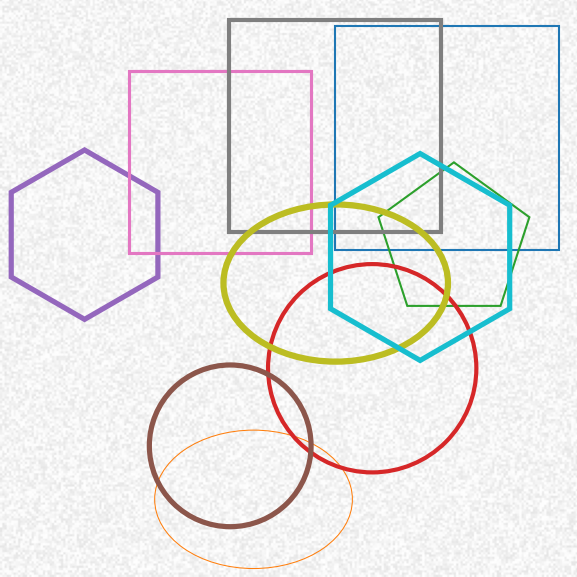[{"shape": "square", "thickness": 1, "radius": 0.97, "center": [0.774, 0.761]}, {"shape": "oval", "thickness": 0.5, "radius": 0.86, "center": [0.439, 0.135]}, {"shape": "pentagon", "thickness": 1, "radius": 0.69, "center": [0.786, 0.581]}, {"shape": "circle", "thickness": 2, "radius": 0.9, "center": [0.645, 0.361]}, {"shape": "hexagon", "thickness": 2.5, "radius": 0.73, "center": [0.146, 0.593]}, {"shape": "circle", "thickness": 2.5, "radius": 0.7, "center": [0.399, 0.227]}, {"shape": "square", "thickness": 1.5, "radius": 0.79, "center": [0.381, 0.718]}, {"shape": "square", "thickness": 2, "radius": 0.92, "center": [0.58, 0.781]}, {"shape": "oval", "thickness": 3, "radius": 0.97, "center": [0.581, 0.509]}, {"shape": "hexagon", "thickness": 2.5, "radius": 0.9, "center": [0.727, 0.554]}]